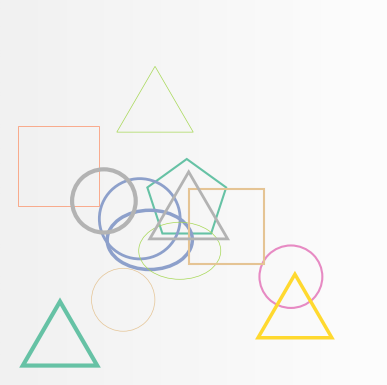[{"shape": "triangle", "thickness": 3, "radius": 0.55, "center": [0.155, 0.106]}, {"shape": "pentagon", "thickness": 1.5, "radius": 0.53, "center": [0.482, 0.48]}, {"shape": "square", "thickness": 0.5, "radius": 0.52, "center": [0.151, 0.569]}, {"shape": "oval", "thickness": 2.5, "radius": 0.55, "center": [0.386, 0.377]}, {"shape": "circle", "thickness": 2, "radius": 0.52, "center": [0.361, 0.432]}, {"shape": "circle", "thickness": 1.5, "radius": 0.41, "center": [0.751, 0.281]}, {"shape": "triangle", "thickness": 0.5, "radius": 0.57, "center": [0.4, 0.714]}, {"shape": "oval", "thickness": 0.5, "radius": 0.53, "center": [0.464, 0.349]}, {"shape": "triangle", "thickness": 2.5, "radius": 0.55, "center": [0.761, 0.178]}, {"shape": "circle", "thickness": 0.5, "radius": 0.41, "center": [0.318, 0.221]}, {"shape": "square", "thickness": 1.5, "radius": 0.49, "center": [0.585, 0.413]}, {"shape": "circle", "thickness": 3, "radius": 0.41, "center": [0.268, 0.478]}, {"shape": "triangle", "thickness": 2, "radius": 0.58, "center": [0.487, 0.438]}]